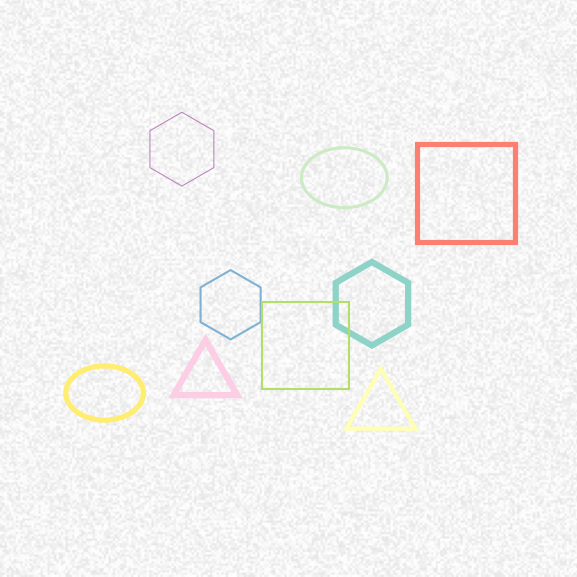[{"shape": "hexagon", "thickness": 3, "radius": 0.36, "center": [0.644, 0.473]}, {"shape": "triangle", "thickness": 2, "radius": 0.35, "center": [0.66, 0.291]}, {"shape": "square", "thickness": 2.5, "radius": 0.42, "center": [0.808, 0.664]}, {"shape": "hexagon", "thickness": 1, "radius": 0.3, "center": [0.399, 0.471]}, {"shape": "square", "thickness": 1, "radius": 0.38, "center": [0.529, 0.401]}, {"shape": "triangle", "thickness": 3, "radius": 0.32, "center": [0.356, 0.347]}, {"shape": "hexagon", "thickness": 0.5, "radius": 0.32, "center": [0.315, 0.741]}, {"shape": "oval", "thickness": 1.5, "radius": 0.37, "center": [0.596, 0.691]}, {"shape": "oval", "thickness": 2.5, "radius": 0.34, "center": [0.181, 0.319]}]